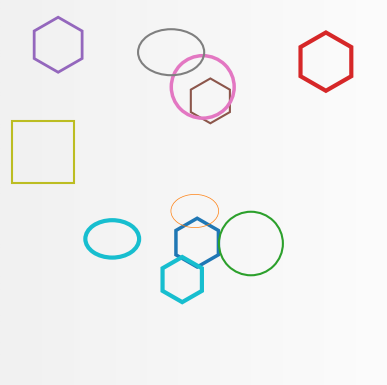[{"shape": "hexagon", "thickness": 2.5, "radius": 0.32, "center": [0.509, 0.37]}, {"shape": "oval", "thickness": 0.5, "radius": 0.31, "center": [0.503, 0.452]}, {"shape": "circle", "thickness": 1.5, "radius": 0.41, "center": [0.648, 0.368]}, {"shape": "hexagon", "thickness": 3, "radius": 0.38, "center": [0.841, 0.84]}, {"shape": "hexagon", "thickness": 2, "radius": 0.36, "center": [0.15, 0.884]}, {"shape": "hexagon", "thickness": 1.5, "radius": 0.29, "center": [0.543, 0.738]}, {"shape": "circle", "thickness": 2.5, "radius": 0.41, "center": [0.523, 0.774]}, {"shape": "oval", "thickness": 1.5, "radius": 0.43, "center": [0.442, 0.864]}, {"shape": "square", "thickness": 1.5, "radius": 0.4, "center": [0.111, 0.605]}, {"shape": "hexagon", "thickness": 3, "radius": 0.29, "center": [0.47, 0.274]}, {"shape": "oval", "thickness": 3, "radius": 0.35, "center": [0.29, 0.38]}]